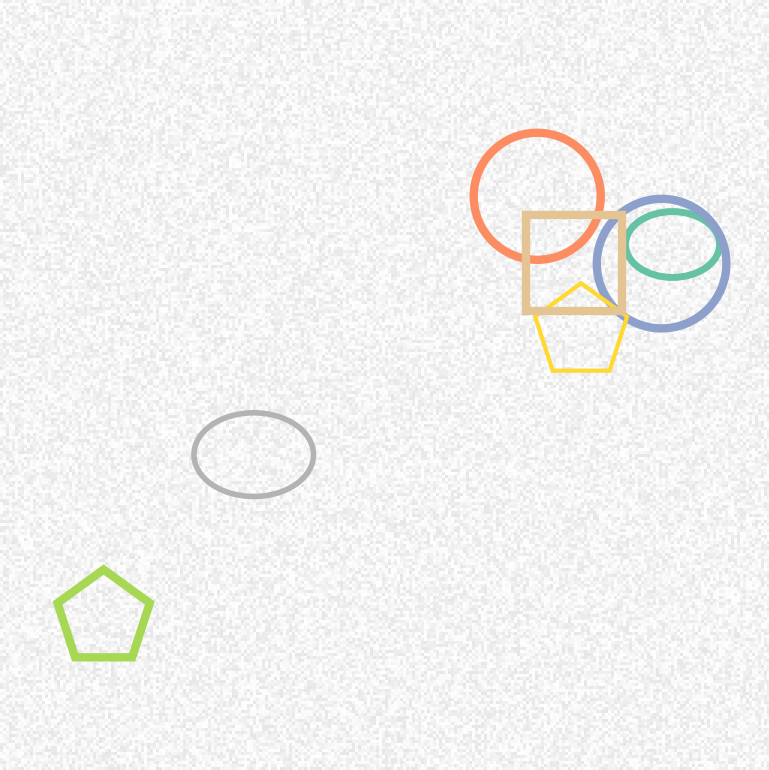[{"shape": "oval", "thickness": 2.5, "radius": 0.31, "center": [0.873, 0.682]}, {"shape": "circle", "thickness": 3, "radius": 0.41, "center": [0.698, 0.745]}, {"shape": "circle", "thickness": 3, "radius": 0.42, "center": [0.859, 0.658]}, {"shape": "pentagon", "thickness": 3, "radius": 0.32, "center": [0.135, 0.197]}, {"shape": "pentagon", "thickness": 1.5, "radius": 0.31, "center": [0.755, 0.569]}, {"shape": "square", "thickness": 3, "radius": 0.31, "center": [0.746, 0.659]}, {"shape": "oval", "thickness": 2, "radius": 0.39, "center": [0.33, 0.41]}]